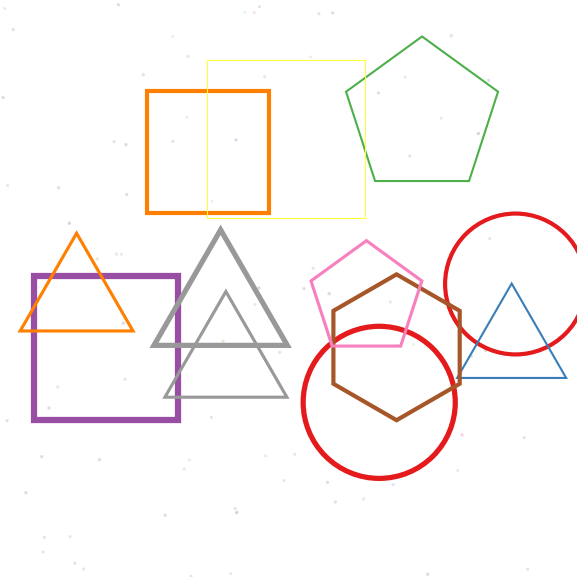[{"shape": "circle", "thickness": 2, "radius": 0.61, "center": [0.893, 0.507]}, {"shape": "circle", "thickness": 2.5, "radius": 0.66, "center": [0.657, 0.302]}, {"shape": "triangle", "thickness": 1, "radius": 0.54, "center": [0.886, 0.399]}, {"shape": "pentagon", "thickness": 1, "radius": 0.69, "center": [0.731, 0.798]}, {"shape": "square", "thickness": 3, "radius": 0.62, "center": [0.183, 0.397]}, {"shape": "square", "thickness": 2, "radius": 0.53, "center": [0.36, 0.736]}, {"shape": "triangle", "thickness": 1.5, "radius": 0.56, "center": [0.133, 0.482]}, {"shape": "square", "thickness": 0.5, "radius": 0.69, "center": [0.495, 0.758]}, {"shape": "hexagon", "thickness": 2, "radius": 0.63, "center": [0.687, 0.398]}, {"shape": "pentagon", "thickness": 1.5, "radius": 0.5, "center": [0.634, 0.482]}, {"shape": "triangle", "thickness": 1.5, "radius": 0.61, "center": [0.391, 0.372]}, {"shape": "triangle", "thickness": 2.5, "radius": 0.67, "center": [0.382, 0.468]}]